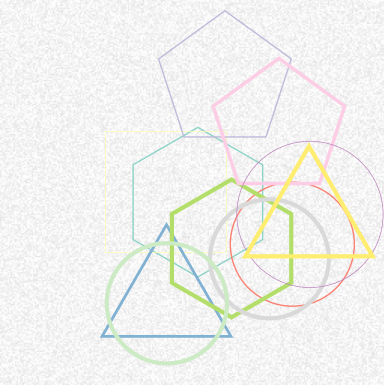[{"shape": "hexagon", "thickness": 1, "radius": 0.97, "center": [0.514, 0.475]}, {"shape": "square", "thickness": 0.5, "radius": 0.79, "center": [0.43, 0.503]}, {"shape": "pentagon", "thickness": 1, "radius": 0.91, "center": [0.584, 0.791]}, {"shape": "circle", "thickness": 1, "radius": 0.81, "center": [0.759, 0.366]}, {"shape": "triangle", "thickness": 2, "radius": 0.97, "center": [0.432, 0.223]}, {"shape": "hexagon", "thickness": 3, "radius": 0.89, "center": [0.601, 0.355]}, {"shape": "pentagon", "thickness": 2.5, "radius": 0.9, "center": [0.725, 0.669]}, {"shape": "circle", "thickness": 3, "radius": 0.77, "center": [0.7, 0.328]}, {"shape": "circle", "thickness": 0.5, "radius": 0.95, "center": [0.805, 0.443]}, {"shape": "circle", "thickness": 3, "radius": 0.78, "center": [0.434, 0.212]}, {"shape": "triangle", "thickness": 3, "radius": 0.95, "center": [0.802, 0.43]}]